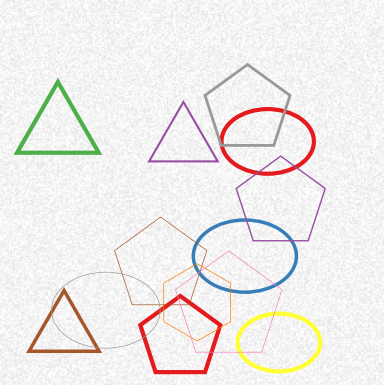[{"shape": "oval", "thickness": 3, "radius": 0.6, "center": [0.695, 0.633]}, {"shape": "pentagon", "thickness": 3, "radius": 0.55, "center": [0.468, 0.122]}, {"shape": "oval", "thickness": 2.5, "radius": 0.67, "center": [0.636, 0.335]}, {"shape": "triangle", "thickness": 3, "radius": 0.61, "center": [0.15, 0.665]}, {"shape": "triangle", "thickness": 1.5, "radius": 0.51, "center": [0.476, 0.632]}, {"shape": "pentagon", "thickness": 1, "radius": 0.61, "center": [0.729, 0.473]}, {"shape": "hexagon", "thickness": 0.5, "radius": 0.5, "center": [0.512, 0.215]}, {"shape": "oval", "thickness": 3, "radius": 0.54, "center": [0.724, 0.11]}, {"shape": "triangle", "thickness": 2.5, "radius": 0.53, "center": [0.166, 0.14]}, {"shape": "pentagon", "thickness": 0.5, "radius": 0.63, "center": [0.417, 0.31]}, {"shape": "pentagon", "thickness": 0.5, "radius": 0.73, "center": [0.594, 0.203]}, {"shape": "oval", "thickness": 0.5, "radius": 0.71, "center": [0.275, 0.194]}, {"shape": "pentagon", "thickness": 2, "radius": 0.58, "center": [0.643, 0.716]}]